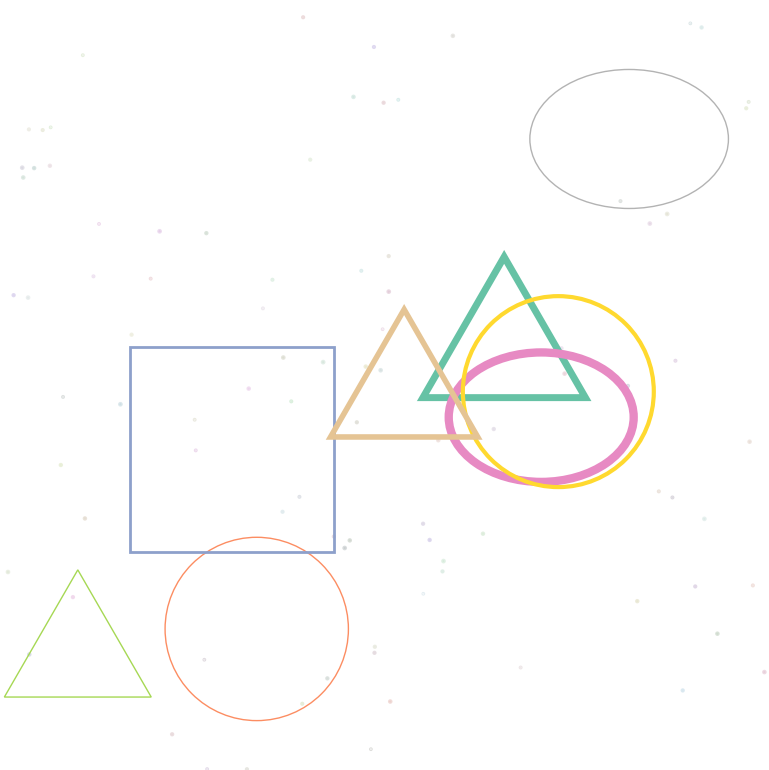[{"shape": "triangle", "thickness": 2.5, "radius": 0.61, "center": [0.655, 0.545]}, {"shape": "circle", "thickness": 0.5, "radius": 0.6, "center": [0.333, 0.183]}, {"shape": "square", "thickness": 1, "radius": 0.66, "center": [0.301, 0.416]}, {"shape": "oval", "thickness": 3, "radius": 0.6, "center": [0.703, 0.458]}, {"shape": "triangle", "thickness": 0.5, "radius": 0.55, "center": [0.101, 0.15]}, {"shape": "circle", "thickness": 1.5, "radius": 0.62, "center": [0.725, 0.491]}, {"shape": "triangle", "thickness": 2, "radius": 0.55, "center": [0.525, 0.488]}, {"shape": "oval", "thickness": 0.5, "radius": 0.64, "center": [0.817, 0.82]}]